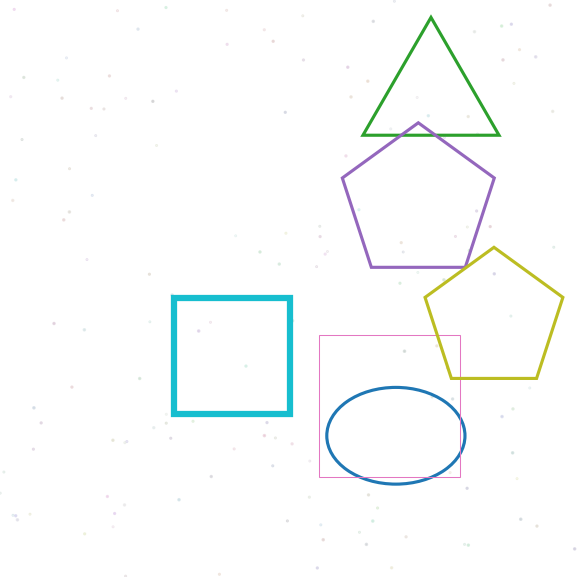[{"shape": "oval", "thickness": 1.5, "radius": 0.6, "center": [0.686, 0.245]}, {"shape": "triangle", "thickness": 1.5, "radius": 0.68, "center": [0.746, 0.833]}, {"shape": "pentagon", "thickness": 1.5, "radius": 0.69, "center": [0.724, 0.648]}, {"shape": "square", "thickness": 0.5, "radius": 0.61, "center": [0.674, 0.296]}, {"shape": "pentagon", "thickness": 1.5, "radius": 0.63, "center": [0.855, 0.445]}, {"shape": "square", "thickness": 3, "radius": 0.51, "center": [0.402, 0.383]}]